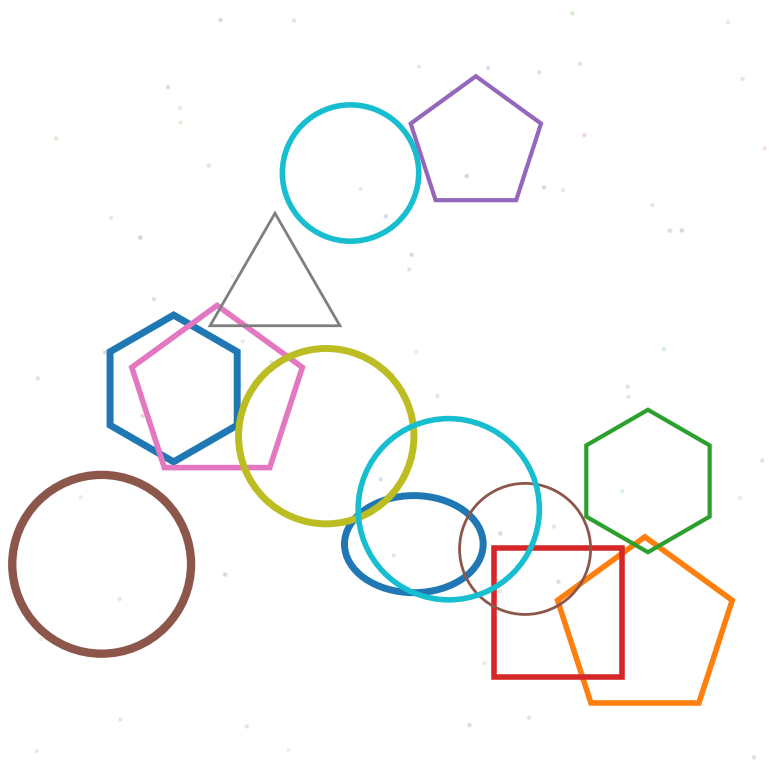[{"shape": "oval", "thickness": 2.5, "radius": 0.45, "center": [0.537, 0.293]}, {"shape": "hexagon", "thickness": 2.5, "radius": 0.48, "center": [0.226, 0.495]}, {"shape": "pentagon", "thickness": 2, "radius": 0.6, "center": [0.838, 0.184]}, {"shape": "hexagon", "thickness": 1.5, "radius": 0.46, "center": [0.842, 0.375]}, {"shape": "square", "thickness": 2, "radius": 0.42, "center": [0.725, 0.205]}, {"shape": "pentagon", "thickness": 1.5, "radius": 0.44, "center": [0.618, 0.812]}, {"shape": "circle", "thickness": 3, "radius": 0.58, "center": [0.132, 0.267]}, {"shape": "circle", "thickness": 1, "radius": 0.43, "center": [0.682, 0.287]}, {"shape": "pentagon", "thickness": 2, "radius": 0.58, "center": [0.282, 0.487]}, {"shape": "triangle", "thickness": 1, "radius": 0.49, "center": [0.357, 0.626]}, {"shape": "circle", "thickness": 2.5, "radius": 0.57, "center": [0.424, 0.434]}, {"shape": "circle", "thickness": 2, "radius": 0.44, "center": [0.455, 0.775]}, {"shape": "circle", "thickness": 2, "radius": 0.59, "center": [0.583, 0.339]}]